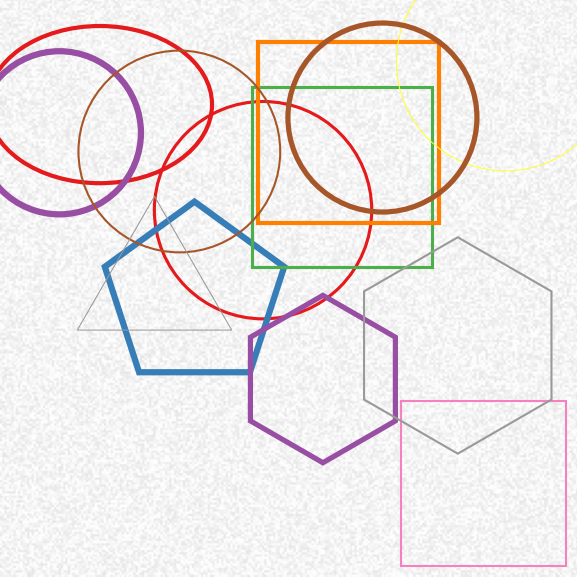[{"shape": "circle", "thickness": 1.5, "radius": 0.94, "center": [0.455, 0.635]}, {"shape": "oval", "thickness": 2, "radius": 0.97, "center": [0.173, 0.818]}, {"shape": "pentagon", "thickness": 3, "radius": 0.82, "center": [0.337, 0.487]}, {"shape": "square", "thickness": 1.5, "radius": 0.78, "center": [0.592, 0.693]}, {"shape": "circle", "thickness": 3, "radius": 0.71, "center": [0.103, 0.769]}, {"shape": "hexagon", "thickness": 2.5, "radius": 0.72, "center": [0.559, 0.343]}, {"shape": "square", "thickness": 2, "radius": 0.78, "center": [0.604, 0.769]}, {"shape": "circle", "thickness": 0.5, "radius": 0.94, "center": [0.875, 0.892]}, {"shape": "circle", "thickness": 1, "radius": 0.87, "center": [0.311, 0.737]}, {"shape": "circle", "thickness": 2.5, "radius": 0.82, "center": [0.662, 0.796]}, {"shape": "square", "thickness": 1, "radius": 0.72, "center": [0.837, 0.162]}, {"shape": "hexagon", "thickness": 1, "radius": 0.94, "center": [0.793, 0.401]}, {"shape": "triangle", "thickness": 0.5, "radius": 0.77, "center": [0.268, 0.505]}]